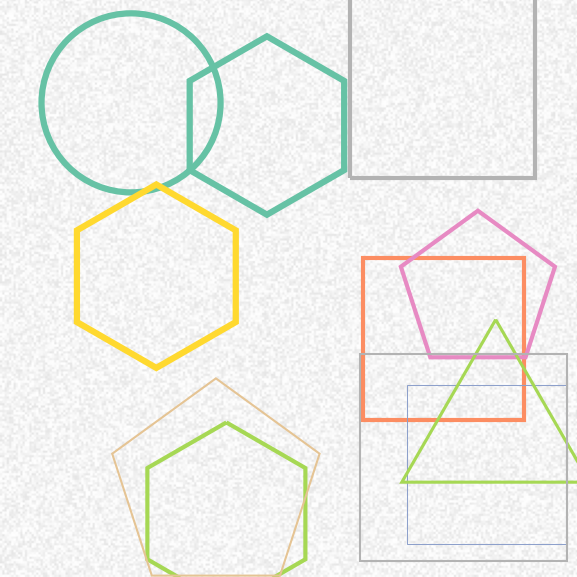[{"shape": "hexagon", "thickness": 3, "radius": 0.77, "center": [0.462, 0.782]}, {"shape": "circle", "thickness": 3, "radius": 0.78, "center": [0.227, 0.821]}, {"shape": "square", "thickness": 2, "radius": 0.7, "center": [0.768, 0.412]}, {"shape": "square", "thickness": 0.5, "radius": 0.69, "center": [0.843, 0.195]}, {"shape": "pentagon", "thickness": 2, "radius": 0.7, "center": [0.828, 0.494]}, {"shape": "triangle", "thickness": 1.5, "radius": 0.94, "center": [0.858, 0.258]}, {"shape": "hexagon", "thickness": 2, "radius": 0.79, "center": [0.392, 0.11]}, {"shape": "hexagon", "thickness": 3, "radius": 0.79, "center": [0.271, 0.521]}, {"shape": "pentagon", "thickness": 1, "radius": 0.94, "center": [0.374, 0.155]}, {"shape": "square", "thickness": 2, "radius": 0.8, "center": [0.766, 0.85]}, {"shape": "square", "thickness": 1, "radius": 0.89, "center": [0.802, 0.207]}]